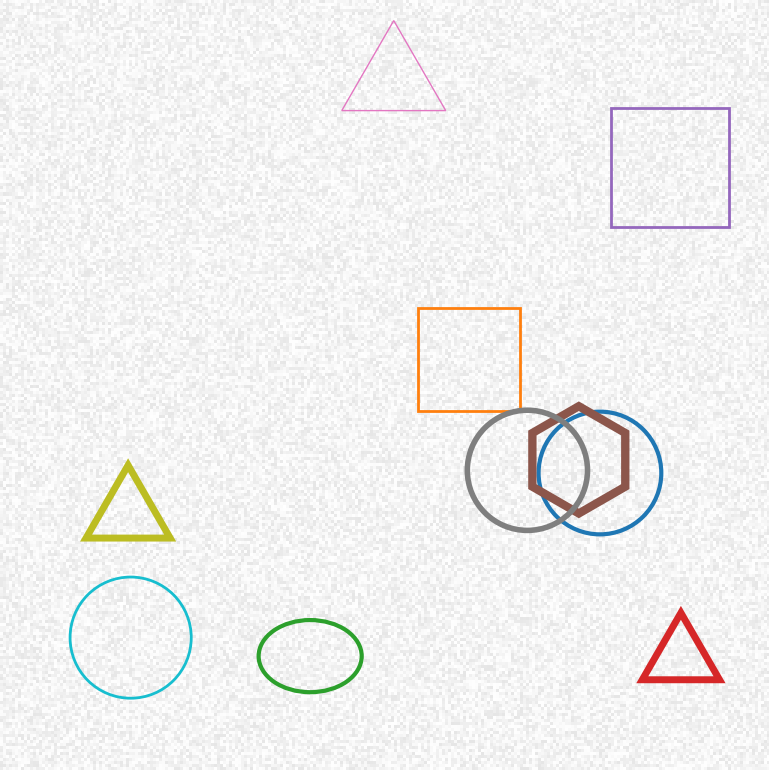[{"shape": "circle", "thickness": 1.5, "radius": 0.4, "center": [0.779, 0.386]}, {"shape": "square", "thickness": 1, "radius": 0.33, "center": [0.609, 0.534]}, {"shape": "oval", "thickness": 1.5, "radius": 0.33, "center": [0.403, 0.148]}, {"shape": "triangle", "thickness": 2.5, "radius": 0.29, "center": [0.884, 0.146]}, {"shape": "square", "thickness": 1, "radius": 0.38, "center": [0.87, 0.783]}, {"shape": "hexagon", "thickness": 3, "radius": 0.35, "center": [0.752, 0.403]}, {"shape": "triangle", "thickness": 0.5, "radius": 0.39, "center": [0.511, 0.895]}, {"shape": "circle", "thickness": 2, "radius": 0.39, "center": [0.685, 0.389]}, {"shape": "triangle", "thickness": 2.5, "radius": 0.32, "center": [0.166, 0.333]}, {"shape": "circle", "thickness": 1, "radius": 0.39, "center": [0.17, 0.172]}]